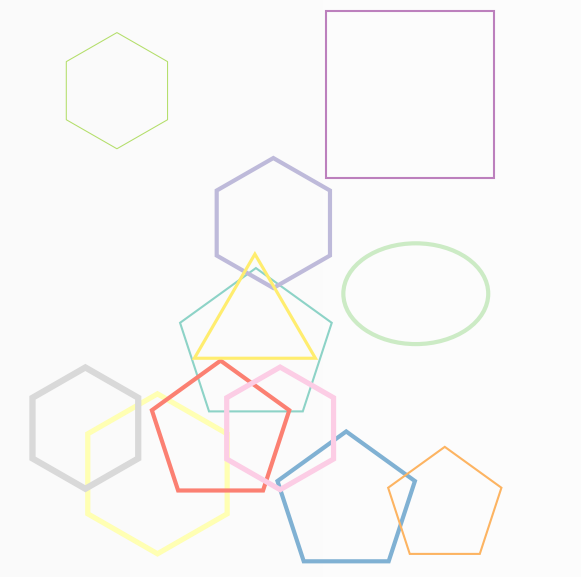[{"shape": "pentagon", "thickness": 1, "radius": 0.69, "center": [0.44, 0.398]}, {"shape": "hexagon", "thickness": 2.5, "radius": 0.69, "center": [0.271, 0.179]}, {"shape": "hexagon", "thickness": 2, "radius": 0.56, "center": [0.47, 0.613]}, {"shape": "pentagon", "thickness": 2, "radius": 0.62, "center": [0.379, 0.25]}, {"shape": "pentagon", "thickness": 2, "radius": 0.62, "center": [0.596, 0.128]}, {"shape": "pentagon", "thickness": 1, "radius": 0.51, "center": [0.765, 0.123]}, {"shape": "hexagon", "thickness": 0.5, "radius": 0.5, "center": [0.201, 0.842]}, {"shape": "hexagon", "thickness": 2.5, "radius": 0.53, "center": [0.482, 0.257]}, {"shape": "hexagon", "thickness": 3, "radius": 0.53, "center": [0.147, 0.258]}, {"shape": "square", "thickness": 1, "radius": 0.72, "center": [0.706, 0.836]}, {"shape": "oval", "thickness": 2, "radius": 0.62, "center": [0.715, 0.491]}, {"shape": "triangle", "thickness": 1.5, "radius": 0.6, "center": [0.439, 0.439]}]